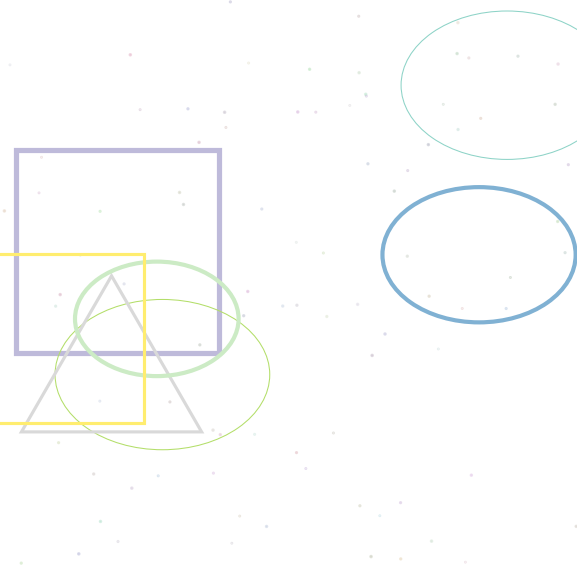[{"shape": "oval", "thickness": 0.5, "radius": 0.92, "center": [0.878, 0.852]}, {"shape": "square", "thickness": 2.5, "radius": 0.88, "center": [0.204, 0.563]}, {"shape": "oval", "thickness": 2, "radius": 0.84, "center": [0.83, 0.558]}, {"shape": "oval", "thickness": 0.5, "radius": 0.93, "center": [0.281, 0.35]}, {"shape": "triangle", "thickness": 1.5, "radius": 0.9, "center": [0.193, 0.341]}, {"shape": "oval", "thickness": 2, "radius": 0.71, "center": [0.272, 0.447]}, {"shape": "square", "thickness": 1.5, "radius": 0.73, "center": [0.103, 0.413]}]